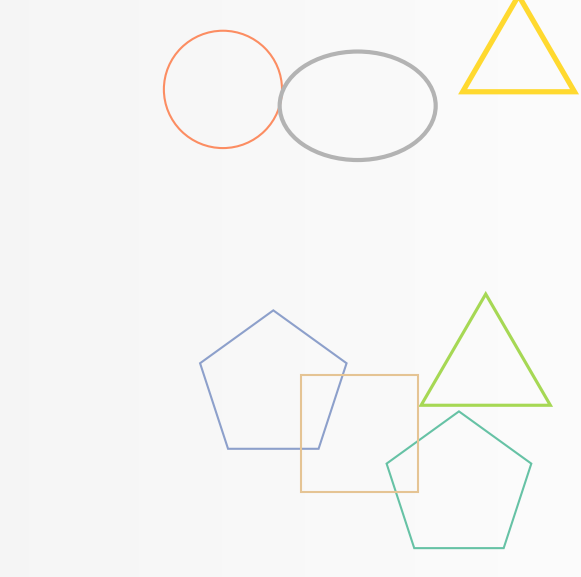[{"shape": "pentagon", "thickness": 1, "radius": 0.65, "center": [0.79, 0.156]}, {"shape": "circle", "thickness": 1, "radius": 0.51, "center": [0.384, 0.844]}, {"shape": "pentagon", "thickness": 1, "radius": 0.66, "center": [0.47, 0.329]}, {"shape": "triangle", "thickness": 1.5, "radius": 0.64, "center": [0.836, 0.362]}, {"shape": "triangle", "thickness": 2.5, "radius": 0.56, "center": [0.892, 0.896]}, {"shape": "square", "thickness": 1, "radius": 0.5, "center": [0.619, 0.248]}, {"shape": "oval", "thickness": 2, "radius": 0.67, "center": [0.615, 0.816]}]